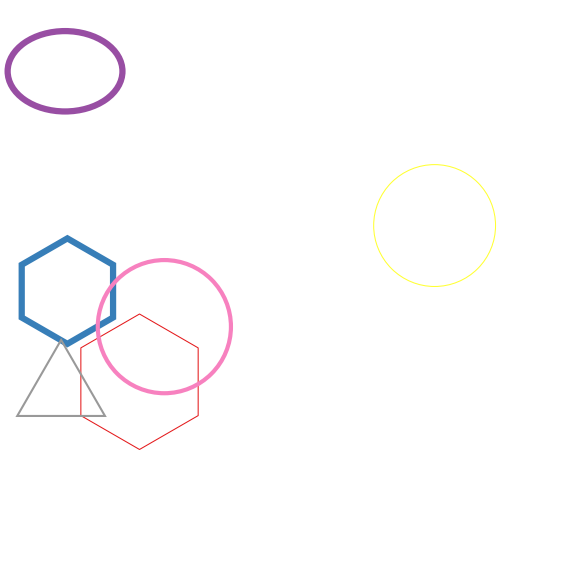[{"shape": "hexagon", "thickness": 0.5, "radius": 0.59, "center": [0.242, 0.338]}, {"shape": "hexagon", "thickness": 3, "radius": 0.46, "center": [0.117, 0.495]}, {"shape": "oval", "thickness": 3, "radius": 0.5, "center": [0.113, 0.876]}, {"shape": "circle", "thickness": 0.5, "radius": 0.53, "center": [0.753, 0.609]}, {"shape": "circle", "thickness": 2, "radius": 0.58, "center": [0.285, 0.434]}, {"shape": "triangle", "thickness": 1, "radius": 0.44, "center": [0.106, 0.323]}]